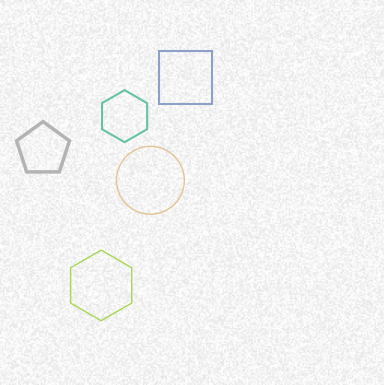[{"shape": "hexagon", "thickness": 1.5, "radius": 0.34, "center": [0.324, 0.698]}, {"shape": "square", "thickness": 1.5, "radius": 0.34, "center": [0.482, 0.799]}, {"shape": "hexagon", "thickness": 1, "radius": 0.46, "center": [0.263, 0.259]}, {"shape": "circle", "thickness": 1, "radius": 0.44, "center": [0.391, 0.532]}, {"shape": "pentagon", "thickness": 2.5, "radius": 0.36, "center": [0.112, 0.612]}]